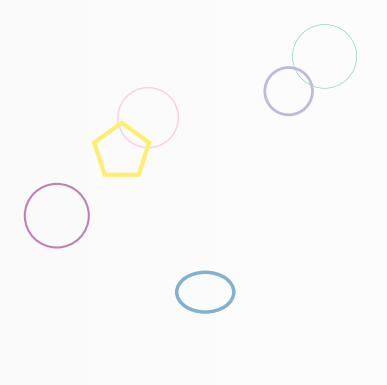[{"shape": "circle", "thickness": 0.5, "radius": 0.41, "center": [0.838, 0.853]}, {"shape": "circle", "thickness": 2, "radius": 0.31, "center": [0.745, 0.763]}, {"shape": "oval", "thickness": 2.5, "radius": 0.37, "center": [0.53, 0.241]}, {"shape": "circle", "thickness": 1, "radius": 0.39, "center": [0.382, 0.694]}, {"shape": "circle", "thickness": 1.5, "radius": 0.41, "center": [0.147, 0.44]}, {"shape": "pentagon", "thickness": 3, "radius": 0.37, "center": [0.314, 0.607]}]